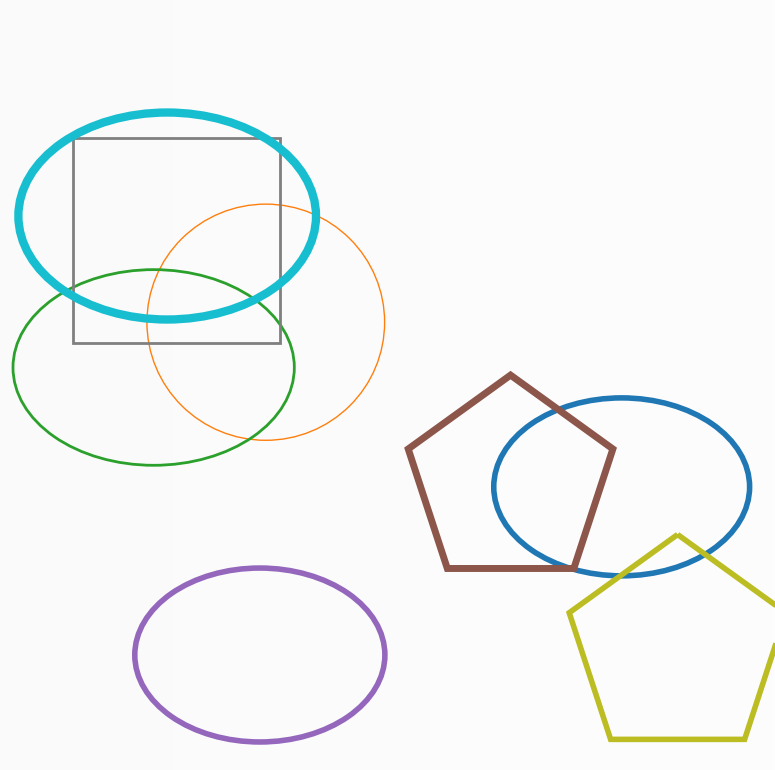[{"shape": "oval", "thickness": 2, "radius": 0.83, "center": [0.802, 0.368]}, {"shape": "circle", "thickness": 0.5, "radius": 0.77, "center": [0.343, 0.582]}, {"shape": "oval", "thickness": 1, "radius": 0.91, "center": [0.198, 0.523]}, {"shape": "oval", "thickness": 2, "radius": 0.81, "center": [0.335, 0.149]}, {"shape": "pentagon", "thickness": 2.5, "radius": 0.69, "center": [0.659, 0.374]}, {"shape": "square", "thickness": 1, "radius": 0.67, "center": [0.228, 0.688]}, {"shape": "pentagon", "thickness": 2, "radius": 0.74, "center": [0.874, 0.159]}, {"shape": "oval", "thickness": 3, "radius": 0.96, "center": [0.216, 0.719]}]